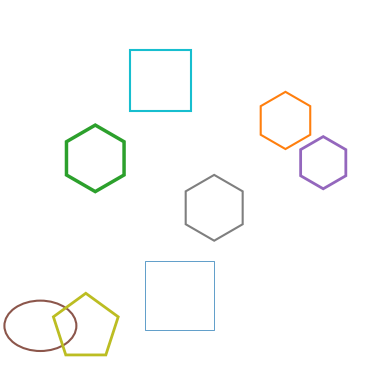[{"shape": "square", "thickness": 0.5, "radius": 0.45, "center": [0.466, 0.233]}, {"shape": "hexagon", "thickness": 1.5, "radius": 0.37, "center": [0.741, 0.687]}, {"shape": "hexagon", "thickness": 2.5, "radius": 0.43, "center": [0.247, 0.589]}, {"shape": "hexagon", "thickness": 2, "radius": 0.34, "center": [0.84, 0.577]}, {"shape": "oval", "thickness": 1.5, "radius": 0.47, "center": [0.105, 0.154]}, {"shape": "hexagon", "thickness": 1.5, "radius": 0.43, "center": [0.556, 0.46]}, {"shape": "pentagon", "thickness": 2, "radius": 0.44, "center": [0.223, 0.15]}, {"shape": "square", "thickness": 1.5, "radius": 0.4, "center": [0.417, 0.791]}]